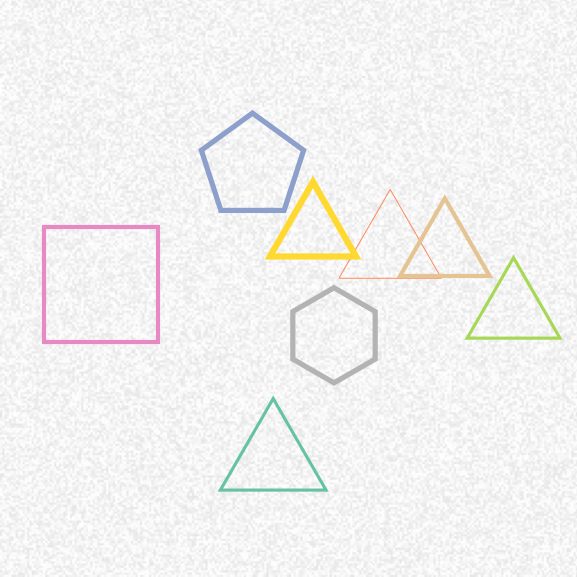[{"shape": "triangle", "thickness": 1.5, "radius": 0.53, "center": [0.473, 0.203]}, {"shape": "triangle", "thickness": 0.5, "radius": 0.51, "center": [0.676, 0.569]}, {"shape": "pentagon", "thickness": 2.5, "radius": 0.47, "center": [0.437, 0.71]}, {"shape": "square", "thickness": 2, "radius": 0.5, "center": [0.175, 0.507]}, {"shape": "triangle", "thickness": 1.5, "radius": 0.46, "center": [0.889, 0.46]}, {"shape": "triangle", "thickness": 3, "radius": 0.43, "center": [0.542, 0.598]}, {"shape": "triangle", "thickness": 2, "radius": 0.45, "center": [0.77, 0.566]}, {"shape": "hexagon", "thickness": 2.5, "radius": 0.41, "center": [0.578, 0.419]}]